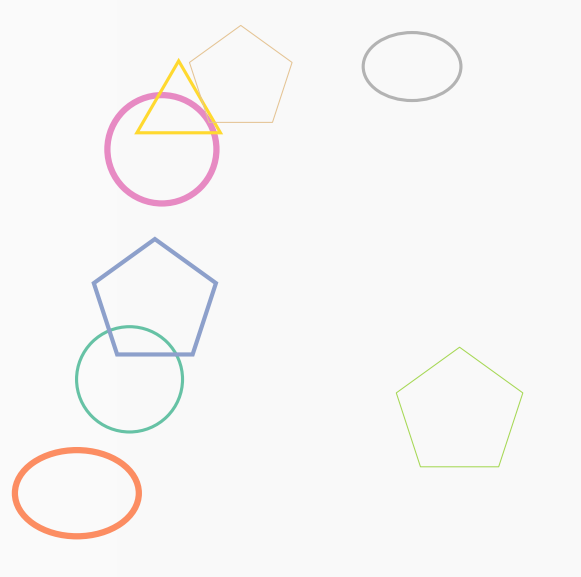[{"shape": "circle", "thickness": 1.5, "radius": 0.46, "center": [0.223, 0.342]}, {"shape": "oval", "thickness": 3, "radius": 0.53, "center": [0.132, 0.145]}, {"shape": "pentagon", "thickness": 2, "radius": 0.55, "center": [0.266, 0.475]}, {"shape": "circle", "thickness": 3, "radius": 0.47, "center": [0.279, 0.741]}, {"shape": "pentagon", "thickness": 0.5, "radius": 0.57, "center": [0.791, 0.283]}, {"shape": "triangle", "thickness": 1.5, "radius": 0.41, "center": [0.307, 0.811]}, {"shape": "pentagon", "thickness": 0.5, "radius": 0.46, "center": [0.414, 0.862]}, {"shape": "oval", "thickness": 1.5, "radius": 0.42, "center": [0.709, 0.884]}]